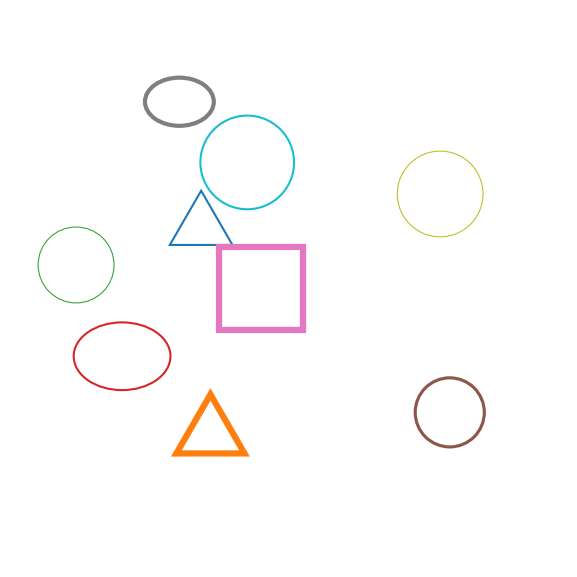[{"shape": "triangle", "thickness": 1, "radius": 0.31, "center": [0.348, 0.606]}, {"shape": "triangle", "thickness": 3, "radius": 0.34, "center": [0.364, 0.248]}, {"shape": "circle", "thickness": 0.5, "radius": 0.33, "center": [0.132, 0.54]}, {"shape": "oval", "thickness": 1, "radius": 0.42, "center": [0.211, 0.382]}, {"shape": "circle", "thickness": 1.5, "radius": 0.3, "center": [0.779, 0.285]}, {"shape": "square", "thickness": 3, "radius": 0.36, "center": [0.451, 0.5]}, {"shape": "oval", "thickness": 2, "radius": 0.3, "center": [0.311, 0.823]}, {"shape": "circle", "thickness": 0.5, "radius": 0.37, "center": [0.762, 0.663]}, {"shape": "circle", "thickness": 1, "radius": 0.41, "center": [0.428, 0.718]}]